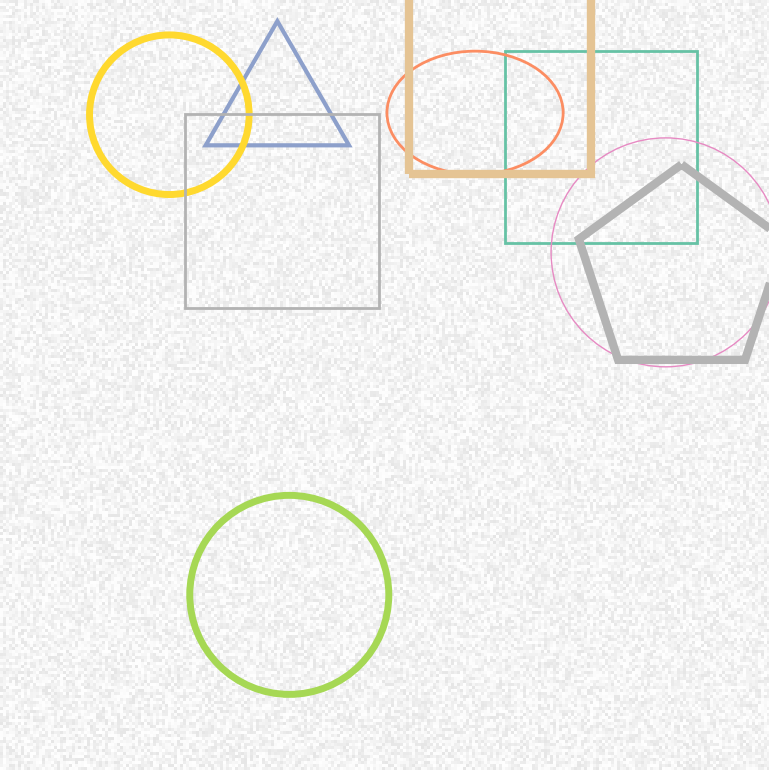[{"shape": "square", "thickness": 1, "radius": 0.63, "center": [0.781, 0.809]}, {"shape": "oval", "thickness": 1, "radius": 0.57, "center": [0.617, 0.853]}, {"shape": "triangle", "thickness": 1.5, "radius": 0.54, "center": [0.36, 0.865]}, {"shape": "circle", "thickness": 0.5, "radius": 0.74, "center": [0.864, 0.672]}, {"shape": "circle", "thickness": 2.5, "radius": 0.65, "center": [0.376, 0.227]}, {"shape": "circle", "thickness": 2.5, "radius": 0.52, "center": [0.22, 0.851]}, {"shape": "square", "thickness": 3, "radius": 0.59, "center": [0.649, 0.892]}, {"shape": "pentagon", "thickness": 3, "radius": 0.7, "center": [0.885, 0.646]}, {"shape": "square", "thickness": 1, "radius": 0.63, "center": [0.366, 0.726]}]